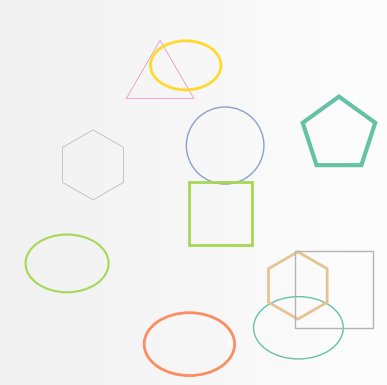[{"shape": "oval", "thickness": 1, "radius": 0.58, "center": [0.77, 0.149]}, {"shape": "pentagon", "thickness": 3, "radius": 0.49, "center": [0.875, 0.651]}, {"shape": "oval", "thickness": 2, "radius": 0.58, "center": [0.489, 0.106]}, {"shape": "circle", "thickness": 1, "radius": 0.5, "center": [0.581, 0.622]}, {"shape": "triangle", "thickness": 0.5, "radius": 0.51, "center": [0.413, 0.794]}, {"shape": "oval", "thickness": 1.5, "radius": 0.54, "center": [0.173, 0.316]}, {"shape": "square", "thickness": 2, "radius": 0.4, "center": [0.569, 0.445]}, {"shape": "oval", "thickness": 2, "radius": 0.45, "center": [0.479, 0.83]}, {"shape": "hexagon", "thickness": 2, "radius": 0.44, "center": [0.769, 0.259]}, {"shape": "square", "thickness": 1, "radius": 0.5, "center": [0.861, 0.247]}, {"shape": "hexagon", "thickness": 0.5, "radius": 0.45, "center": [0.24, 0.572]}]